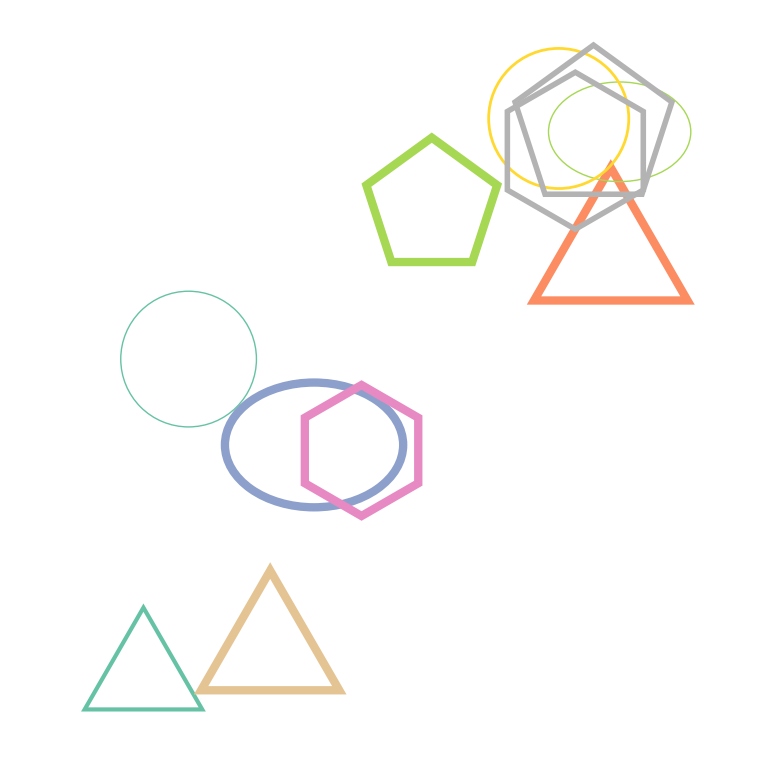[{"shape": "triangle", "thickness": 1.5, "radius": 0.44, "center": [0.186, 0.123]}, {"shape": "circle", "thickness": 0.5, "radius": 0.44, "center": [0.245, 0.534]}, {"shape": "triangle", "thickness": 3, "radius": 0.58, "center": [0.793, 0.667]}, {"shape": "oval", "thickness": 3, "radius": 0.58, "center": [0.408, 0.422]}, {"shape": "hexagon", "thickness": 3, "radius": 0.43, "center": [0.47, 0.415]}, {"shape": "pentagon", "thickness": 3, "radius": 0.45, "center": [0.561, 0.732]}, {"shape": "oval", "thickness": 0.5, "radius": 0.46, "center": [0.805, 0.829]}, {"shape": "circle", "thickness": 1, "radius": 0.45, "center": [0.726, 0.846]}, {"shape": "triangle", "thickness": 3, "radius": 0.52, "center": [0.351, 0.155]}, {"shape": "hexagon", "thickness": 2, "radius": 0.51, "center": [0.747, 0.804]}, {"shape": "pentagon", "thickness": 2, "radius": 0.54, "center": [0.771, 0.834]}]